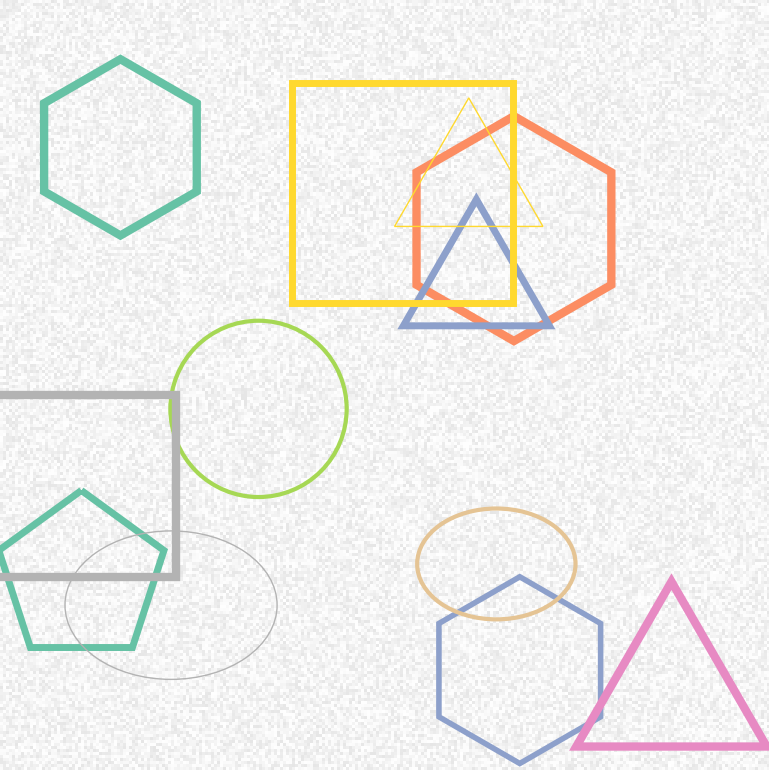[{"shape": "pentagon", "thickness": 2.5, "radius": 0.56, "center": [0.106, 0.25]}, {"shape": "hexagon", "thickness": 3, "radius": 0.57, "center": [0.156, 0.809]}, {"shape": "hexagon", "thickness": 3, "radius": 0.73, "center": [0.667, 0.703]}, {"shape": "hexagon", "thickness": 2, "radius": 0.61, "center": [0.675, 0.13]}, {"shape": "triangle", "thickness": 2.5, "radius": 0.55, "center": [0.619, 0.632]}, {"shape": "triangle", "thickness": 3, "radius": 0.71, "center": [0.872, 0.102]}, {"shape": "circle", "thickness": 1.5, "radius": 0.57, "center": [0.336, 0.469]}, {"shape": "square", "thickness": 2.5, "radius": 0.72, "center": [0.523, 0.749]}, {"shape": "triangle", "thickness": 0.5, "radius": 0.56, "center": [0.609, 0.762]}, {"shape": "oval", "thickness": 1.5, "radius": 0.51, "center": [0.645, 0.268]}, {"shape": "square", "thickness": 3, "radius": 0.59, "center": [0.11, 0.369]}, {"shape": "oval", "thickness": 0.5, "radius": 0.69, "center": [0.222, 0.214]}]